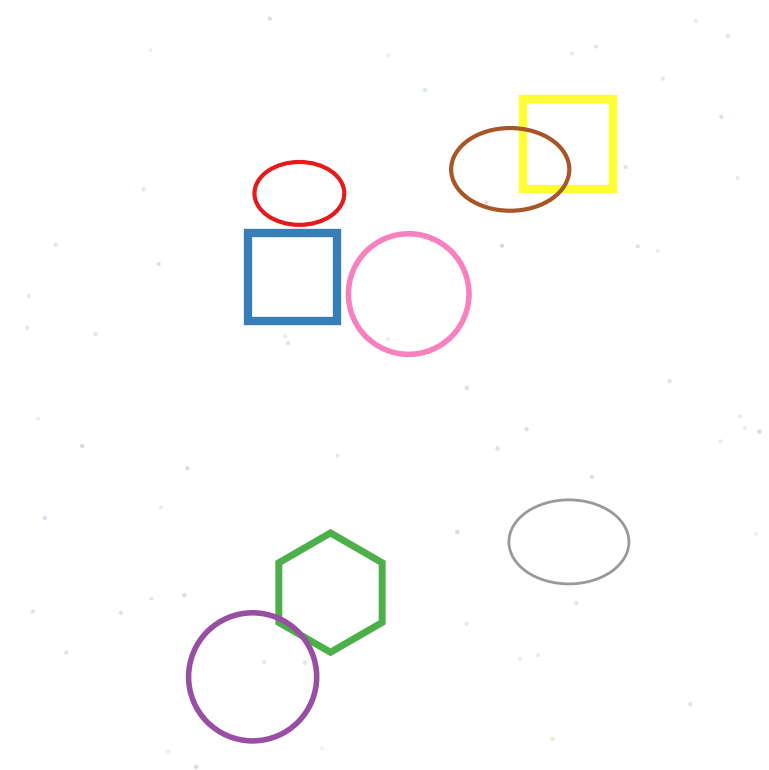[{"shape": "oval", "thickness": 1.5, "radius": 0.29, "center": [0.389, 0.749]}, {"shape": "square", "thickness": 3, "radius": 0.29, "center": [0.38, 0.641]}, {"shape": "hexagon", "thickness": 2.5, "radius": 0.39, "center": [0.429, 0.23]}, {"shape": "circle", "thickness": 2, "radius": 0.42, "center": [0.328, 0.121]}, {"shape": "square", "thickness": 3, "radius": 0.29, "center": [0.737, 0.813]}, {"shape": "oval", "thickness": 1.5, "radius": 0.38, "center": [0.663, 0.78]}, {"shape": "circle", "thickness": 2, "radius": 0.39, "center": [0.531, 0.618]}, {"shape": "oval", "thickness": 1, "radius": 0.39, "center": [0.739, 0.296]}]